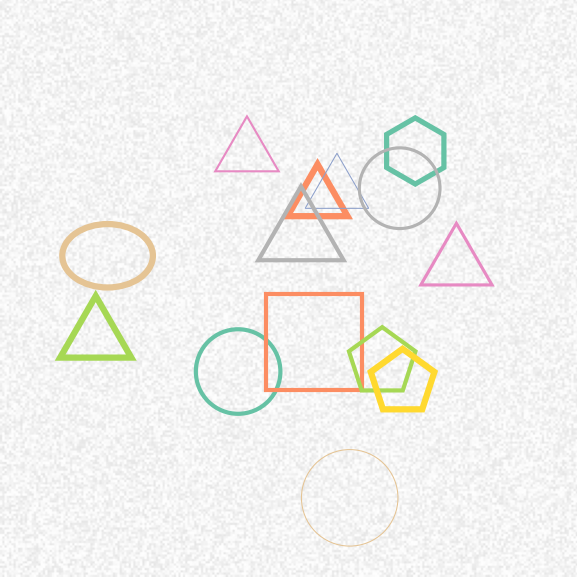[{"shape": "hexagon", "thickness": 2.5, "radius": 0.29, "center": [0.719, 0.738]}, {"shape": "circle", "thickness": 2, "radius": 0.37, "center": [0.412, 0.356]}, {"shape": "square", "thickness": 2, "radius": 0.41, "center": [0.544, 0.407]}, {"shape": "triangle", "thickness": 3, "radius": 0.3, "center": [0.55, 0.655]}, {"shape": "triangle", "thickness": 0.5, "radius": 0.32, "center": [0.583, 0.67]}, {"shape": "triangle", "thickness": 1, "radius": 0.32, "center": [0.428, 0.734]}, {"shape": "triangle", "thickness": 1.5, "radius": 0.36, "center": [0.79, 0.541]}, {"shape": "pentagon", "thickness": 2, "radius": 0.3, "center": [0.662, 0.372]}, {"shape": "triangle", "thickness": 3, "radius": 0.36, "center": [0.166, 0.415]}, {"shape": "pentagon", "thickness": 3, "radius": 0.29, "center": [0.697, 0.337]}, {"shape": "circle", "thickness": 0.5, "radius": 0.42, "center": [0.606, 0.137]}, {"shape": "oval", "thickness": 3, "radius": 0.39, "center": [0.186, 0.556]}, {"shape": "triangle", "thickness": 2, "radius": 0.43, "center": [0.521, 0.591]}, {"shape": "circle", "thickness": 1.5, "radius": 0.35, "center": [0.692, 0.673]}]